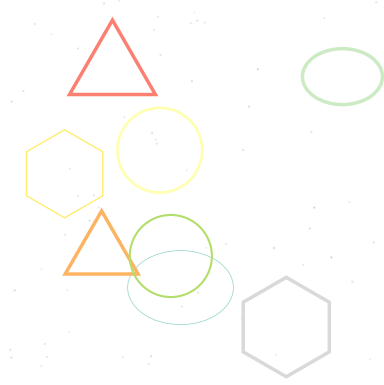[{"shape": "oval", "thickness": 0.5, "radius": 0.69, "center": [0.469, 0.253]}, {"shape": "circle", "thickness": 2, "radius": 0.55, "center": [0.415, 0.61]}, {"shape": "triangle", "thickness": 2.5, "radius": 0.64, "center": [0.292, 0.819]}, {"shape": "triangle", "thickness": 2.5, "radius": 0.55, "center": [0.264, 0.343]}, {"shape": "circle", "thickness": 1.5, "radius": 0.53, "center": [0.444, 0.335]}, {"shape": "hexagon", "thickness": 2.5, "radius": 0.65, "center": [0.744, 0.151]}, {"shape": "oval", "thickness": 2.5, "radius": 0.52, "center": [0.889, 0.801]}, {"shape": "hexagon", "thickness": 1, "radius": 0.57, "center": [0.168, 0.549]}]